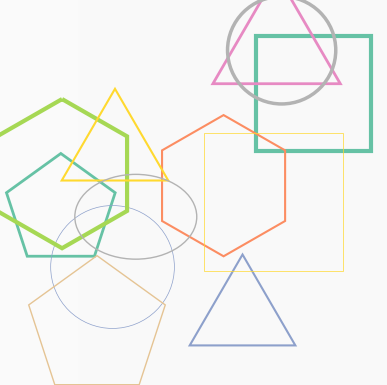[{"shape": "square", "thickness": 3, "radius": 0.75, "center": [0.81, 0.757]}, {"shape": "pentagon", "thickness": 2, "radius": 0.74, "center": [0.157, 0.454]}, {"shape": "hexagon", "thickness": 1.5, "radius": 0.92, "center": [0.577, 0.518]}, {"shape": "triangle", "thickness": 1.5, "radius": 0.79, "center": [0.626, 0.181]}, {"shape": "circle", "thickness": 0.5, "radius": 0.8, "center": [0.29, 0.307]}, {"shape": "triangle", "thickness": 2, "radius": 0.95, "center": [0.714, 0.877]}, {"shape": "hexagon", "thickness": 3, "radius": 0.97, "center": [0.16, 0.549]}, {"shape": "square", "thickness": 0.5, "radius": 0.9, "center": [0.706, 0.475]}, {"shape": "triangle", "thickness": 1.5, "radius": 0.79, "center": [0.297, 0.611]}, {"shape": "pentagon", "thickness": 1, "radius": 0.93, "center": [0.25, 0.151]}, {"shape": "oval", "thickness": 1, "radius": 0.79, "center": [0.35, 0.437]}, {"shape": "circle", "thickness": 2.5, "radius": 0.7, "center": [0.727, 0.87]}]